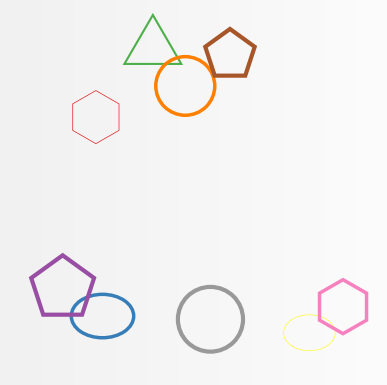[{"shape": "hexagon", "thickness": 0.5, "radius": 0.34, "center": [0.247, 0.696]}, {"shape": "oval", "thickness": 2.5, "radius": 0.4, "center": [0.264, 0.179]}, {"shape": "triangle", "thickness": 1.5, "radius": 0.42, "center": [0.394, 0.876]}, {"shape": "pentagon", "thickness": 3, "radius": 0.43, "center": [0.162, 0.252]}, {"shape": "circle", "thickness": 2.5, "radius": 0.38, "center": [0.478, 0.777]}, {"shape": "oval", "thickness": 0.5, "radius": 0.33, "center": [0.798, 0.136]}, {"shape": "pentagon", "thickness": 3, "radius": 0.34, "center": [0.594, 0.858]}, {"shape": "hexagon", "thickness": 2.5, "radius": 0.35, "center": [0.885, 0.203]}, {"shape": "circle", "thickness": 3, "radius": 0.42, "center": [0.543, 0.171]}]